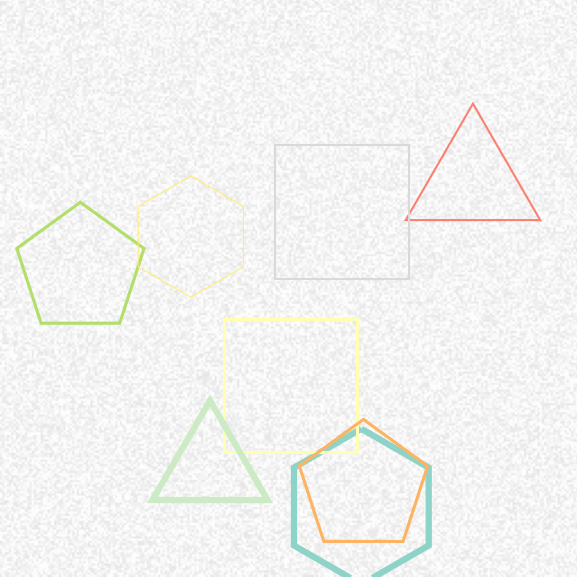[{"shape": "hexagon", "thickness": 3, "radius": 0.67, "center": [0.626, 0.122]}, {"shape": "square", "thickness": 1.5, "radius": 0.57, "center": [0.503, 0.331]}, {"shape": "triangle", "thickness": 1, "radius": 0.67, "center": [0.819, 0.685]}, {"shape": "pentagon", "thickness": 1.5, "radius": 0.58, "center": [0.629, 0.156]}, {"shape": "pentagon", "thickness": 1.5, "radius": 0.58, "center": [0.139, 0.533]}, {"shape": "square", "thickness": 1, "radius": 0.58, "center": [0.592, 0.633]}, {"shape": "triangle", "thickness": 3, "radius": 0.58, "center": [0.364, 0.191]}, {"shape": "hexagon", "thickness": 0.5, "radius": 0.53, "center": [0.33, 0.589]}]